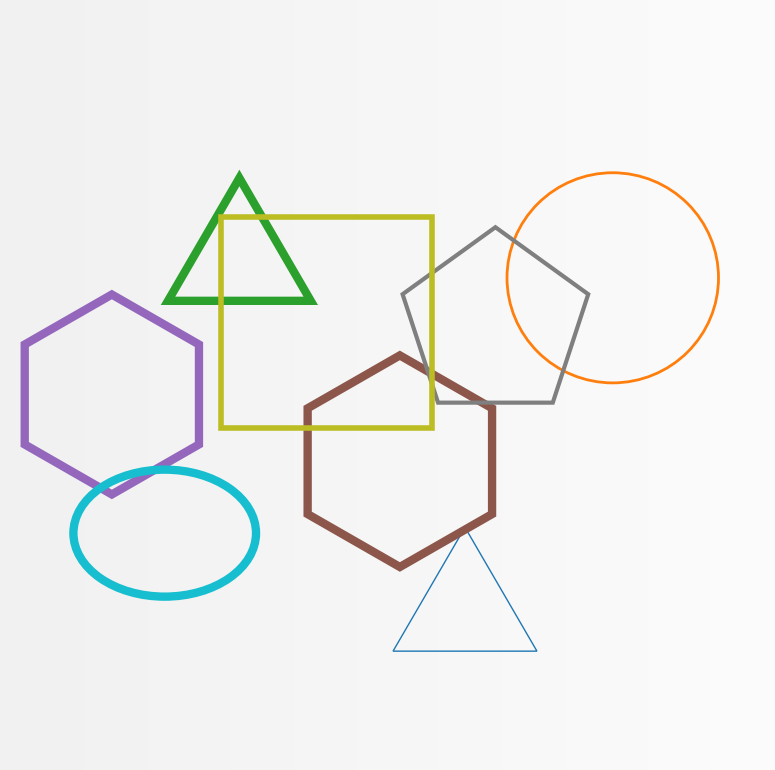[{"shape": "triangle", "thickness": 0.5, "radius": 0.54, "center": [0.6, 0.208]}, {"shape": "circle", "thickness": 1, "radius": 0.68, "center": [0.791, 0.639]}, {"shape": "triangle", "thickness": 3, "radius": 0.53, "center": [0.309, 0.662]}, {"shape": "hexagon", "thickness": 3, "radius": 0.65, "center": [0.144, 0.488]}, {"shape": "hexagon", "thickness": 3, "radius": 0.69, "center": [0.516, 0.401]}, {"shape": "pentagon", "thickness": 1.5, "radius": 0.63, "center": [0.639, 0.579]}, {"shape": "square", "thickness": 2, "radius": 0.68, "center": [0.421, 0.582]}, {"shape": "oval", "thickness": 3, "radius": 0.59, "center": [0.213, 0.308]}]